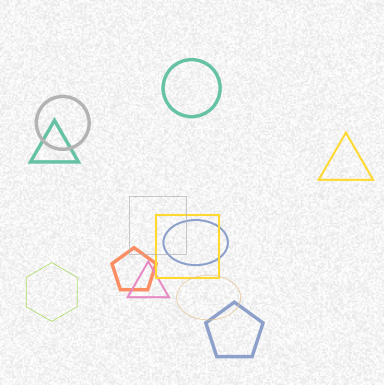[{"shape": "circle", "thickness": 2.5, "radius": 0.37, "center": [0.498, 0.771]}, {"shape": "triangle", "thickness": 2.5, "radius": 0.36, "center": [0.142, 0.615]}, {"shape": "pentagon", "thickness": 2.5, "radius": 0.3, "center": [0.348, 0.296]}, {"shape": "oval", "thickness": 1.5, "radius": 0.42, "center": [0.508, 0.37]}, {"shape": "pentagon", "thickness": 2.5, "radius": 0.39, "center": [0.609, 0.137]}, {"shape": "triangle", "thickness": 1.5, "radius": 0.31, "center": [0.385, 0.259]}, {"shape": "hexagon", "thickness": 0.5, "radius": 0.38, "center": [0.134, 0.242]}, {"shape": "square", "thickness": 1.5, "radius": 0.41, "center": [0.488, 0.359]}, {"shape": "triangle", "thickness": 1.5, "radius": 0.41, "center": [0.898, 0.574]}, {"shape": "oval", "thickness": 0.5, "radius": 0.42, "center": [0.542, 0.227]}, {"shape": "circle", "thickness": 2.5, "radius": 0.34, "center": [0.163, 0.681]}, {"shape": "square", "thickness": 0.5, "radius": 0.38, "center": [0.409, 0.416]}]